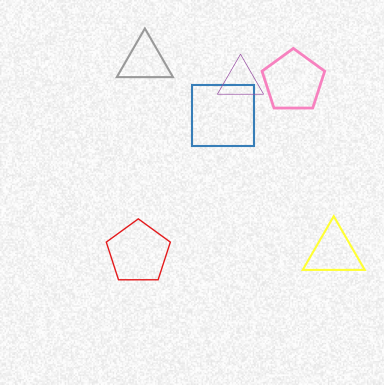[{"shape": "pentagon", "thickness": 1, "radius": 0.44, "center": [0.359, 0.344]}, {"shape": "square", "thickness": 1.5, "radius": 0.4, "center": [0.579, 0.7]}, {"shape": "triangle", "thickness": 0.5, "radius": 0.35, "center": [0.625, 0.79]}, {"shape": "triangle", "thickness": 1.5, "radius": 0.46, "center": [0.867, 0.345]}, {"shape": "pentagon", "thickness": 2, "radius": 0.43, "center": [0.762, 0.789]}, {"shape": "triangle", "thickness": 1.5, "radius": 0.42, "center": [0.376, 0.842]}]